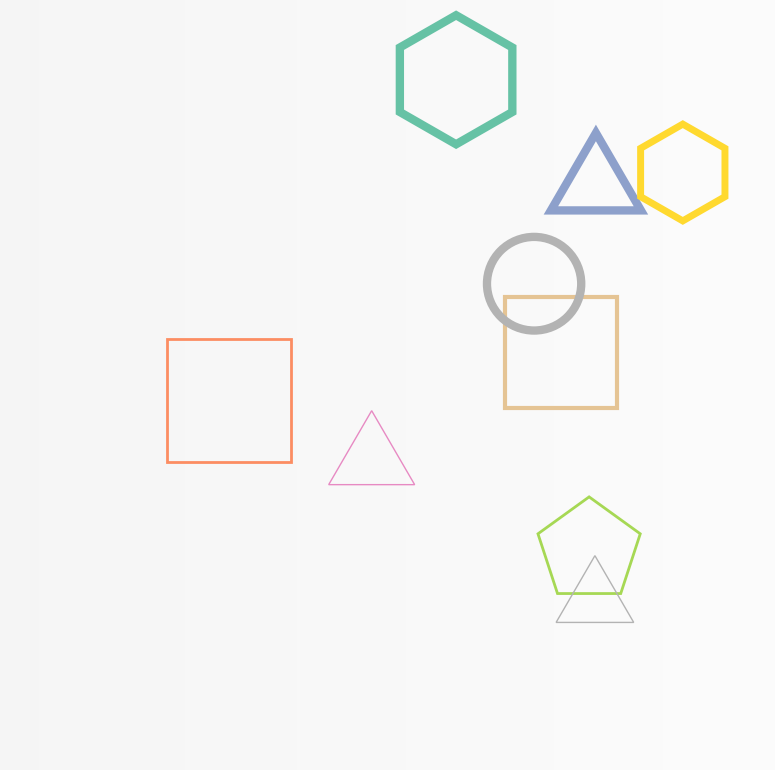[{"shape": "hexagon", "thickness": 3, "radius": 0.42, "center": [0.589, 0.896]}, {"shape": "square", "thickness": 1, "radius": 0.4, "center": [0.296, 0.48]}, {"shape": "triangle", "thickness": 3, "radius": 0.34, "center": [0.769, 0.76]}, {"shape": "triangle", "thickness": 0.5, "radius": 0.32, "center": [0.48, 0.403]}, {"shape": "pentagon", "thickness": 1, "radius": 0.35, "center": [0.76, 0.285]}, {"shape": "hexagon", "thickness": 2.5, "radius": 0.31, "center": [0.881, 0.776]}, {"shape": "square", "thickness": 1.5, "radius": 0.36, "center": [0.724, 0.543]}, {"shape": "circle", "thickness": 3, "radius": 0.3, "center": [0.689, 0.632]}, {"shape": "triangle", "thickness": 0.5, "radius": 0.29, "center": [0.768, 0.221]}]